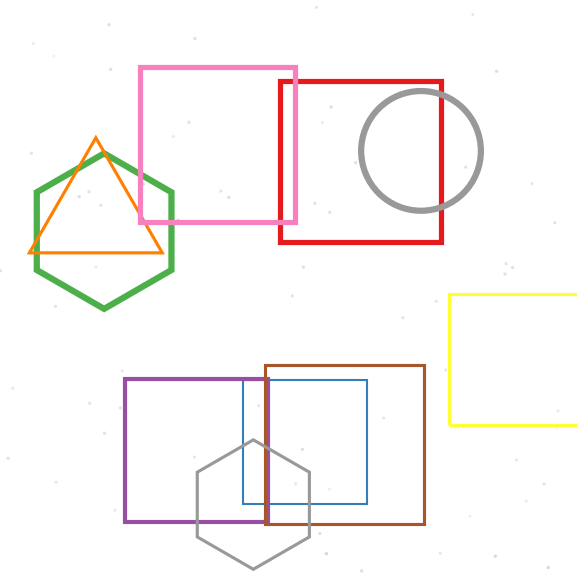[{"shape": "square", "thickness": 2.5, "radius": 0.7, "center": [0.623, 0.72]}, {"shape": "square", "thickness": 1, "radius": 0.54, "center": [0.528, 0.234]}, {"shape": "hexagon", "thickness": 3, "radius": 0.67, "center": [0.18, 0.599]}, {"shape": "square", "thickness": 2, "radius": 0.62, "center": [0.34, 0.219]}, {"shape": "triangle", "thickness": 1.5, "radius": 0.66, "center": [0.166, 0.628]}, {"shape": "square", "thickness": 1.5, "radius": 0.57, "center": [0.891, 0.376]}, {"shape": "square", "thickness": 1.5, "radius": 0.69, "center": [0.597, 0.23]}, {"shape": "square", "thickness": 2.5, "radius": 0.67, "center": [0.377, 0.748]}, {"shape": "hexagon", "thickness": 1.5, "radius": 0.56, "center": [0.439, 0.125]}, {"shape": "circle", "thickness": 3, "radius": 0.52, "center": [0.729, 0.738]}]